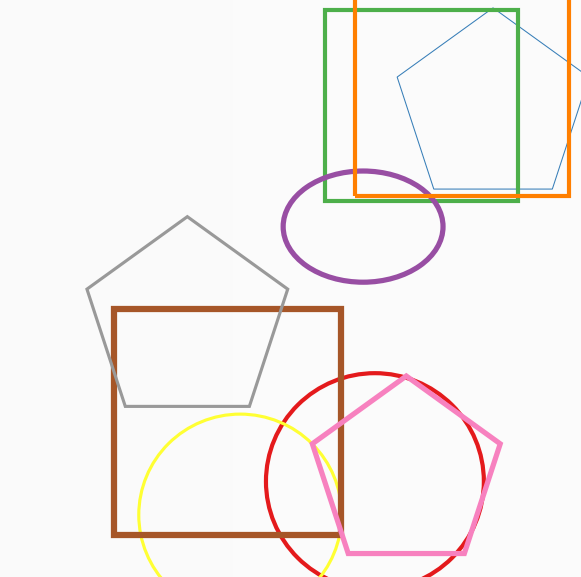[{"shape": "circle", "thickness": 2, "radius": 0.94, "center": [0.645, 0.166]}, {"shape": "pentagon", "thickness": 0.5, "radius": 0.87, "center": [0.848, 0.812]}, {"shape": "square", "thickness": 2, "radius": 0.83, "center": [0.725, 0.817]}, {"shape": "oval", "thickness": 2.5, "radius": 0.69, "center": [0.625, 0.607]}, {"shape": "square", "thickness": 2, "radius": 0.92, "center": [0.794, 0.843]}, {"shape": "circle", "thickness": 1.5, "radius": 0.87, "center": [0.413, 0.108]}, {"shape": "square", "thickness": 3, "radius": 0.98, "center": [0.391, 0.269]}, {"shape": "pentagon", "thickness": 2.5, "radius": 0.85, "center": [0.699, 0.178]}, {"shape": "pentagon", "thickness": 1.5, "radius": 0.91, "center": [0.322, 0.442]}]